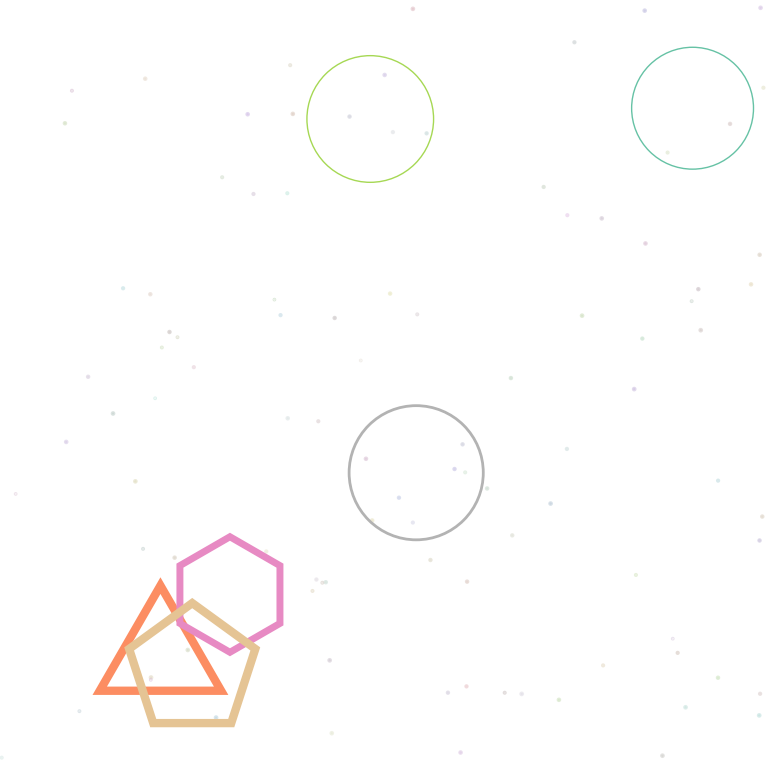[{"shape": "circle", "thickness": 0.5, "radius": 0.4, "center": [0.899, 0.859]}, {"shape": "triangle", "thickness": 3, "radius": 0.46, "center": [0.208, 0.148]}, {"shape": "hexagon", "thickness": 2.5, "radius": 0.38, "center": [0.299, 0.228]}, {"shape": "circle", "thickness": 0.5, "radius": 0.41, "center": [0.481, 0.845]}, {"shape": "pentagon", "thickness": 3, "radius": 0.43, "center": [0.25, 0.131]}, {"shape": "circle", "thickness": 1, "radius": 0.44, "center": [0.541, 0.386]}]